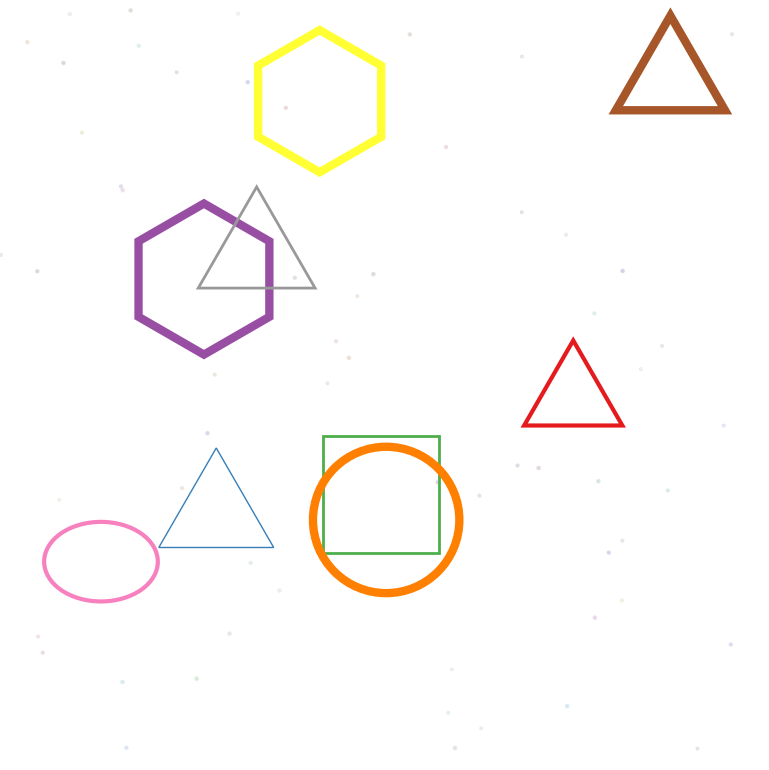[{"shape": "triangle", "thickness": 1.5, "radius": 0.37, "center": [0.744, 0.484]}, {"shape": "triangle", "thickness": 0.5, "radius": 0.43, "center": [0.281, 0.332]}, {"shape": "square", "thickness": 1, "radius": 0.38, "center": [0.495, 0.358]}, {"shape": "hexagon", "thickness": 3, "radius": 0.49, "center": [0.265, 0.638]}, {"shape": "circle", "thickness": 3, "radius": 0.48, "center": [0.502, 0.325]}, {"shape": "hexagon", "thickness": 3, "radius": 0.46, "center": [0.415, 0.869]}, {"shape": "triangle", "thickness": 3, "radius": 0.41, "center": [0.871, 0.898]}, {"shape": "oval", "thickness": 1.5, "radius": 0.37, "center": [0.131, 0.271]}, {"shape": "triangle", "thickness": 1, "radius": 0.44, "center": [0.333, 0.67]}]